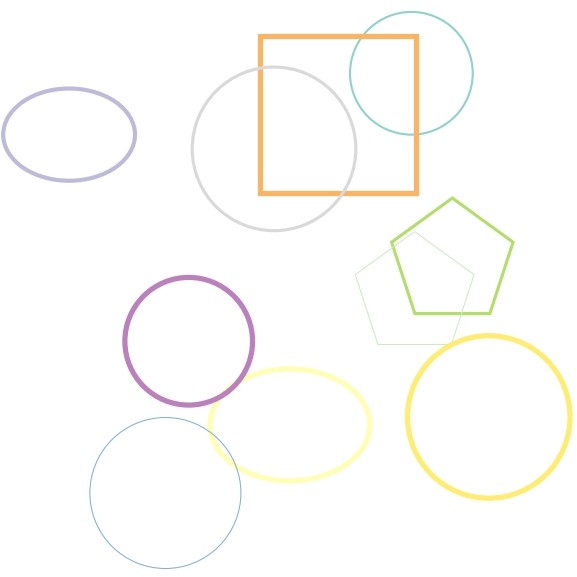[{"shape": "circle", "thickness": 1, "radius": 0.53, "center": [0.712, 0.872]}, {"shape": "oval", "thickness": 2.5, "radius": 0.69, "center": [0.502, 0.263]}, {"shape": "oval", "thickness": 2, "radius": 0.57, "center": [0.12, 0.766]}, {"shape": "circle", "thickness": 0.5, "radius": 0.65, "center": [0.286, 0.145]}, {"shape": "square", "thickness": 2.5, "radius": 0.68, "center": [0.585, 0.8]}, {"shape": "pentagon", "thickness": 1.5, "radius": 0.55, "center": [0.783, 0.546]}, {"shape": "circle", "thickness": 1.5, "radius": 0.71, "center": [0.474, 0.741]}, {"shape": "circle", "thickness": 2.5, "radius": 0.55, "center": [0.327, 0.408]}, {"shape": "pentagon", "thickness": 0.5, "radius": 0.54, "center": [0.718, 0.49]}, {"shape": "circle", "thickness": 2.5, "radius": 0.7, "center": [0.846, 0.277]}]